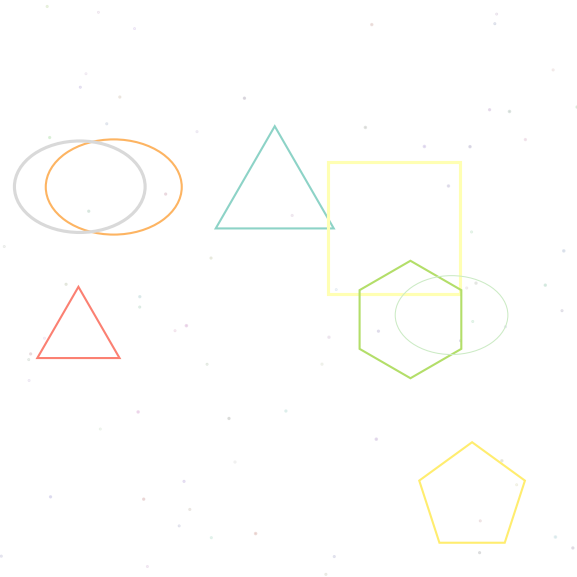[{"shape": "triangle", "thickness": 1, "radius": 0.59, "center": [0.476, 0.663]}, {"shape": "square", "thickness": 1.5, "radius": 0.57, "center": [0.682, 0.605]}, {"shape": "triangle", "thickness": 1, "radius": 0.41, "center": [0.136, 0.42]}, {"shape": "oval", "thickness": 1, "radius": 0.59, "center": [0.197, 0.675]}, {"shape": "hexagon", "thickness": 1, "radius": 0.51, "center": [0.711, 0.446]}, {"shape": "oval", "thickness": 1.5, "radius": 0.57, "center": [0.138, 0.676]}, {"shape": "oval", "thickness": 0.5, "radius": 0.49, "center": [0.782, 0.454]}, {"shape": "pentagon", "thickness": 1, "radius": 0.48, "center": [0.817, 0.137]}]